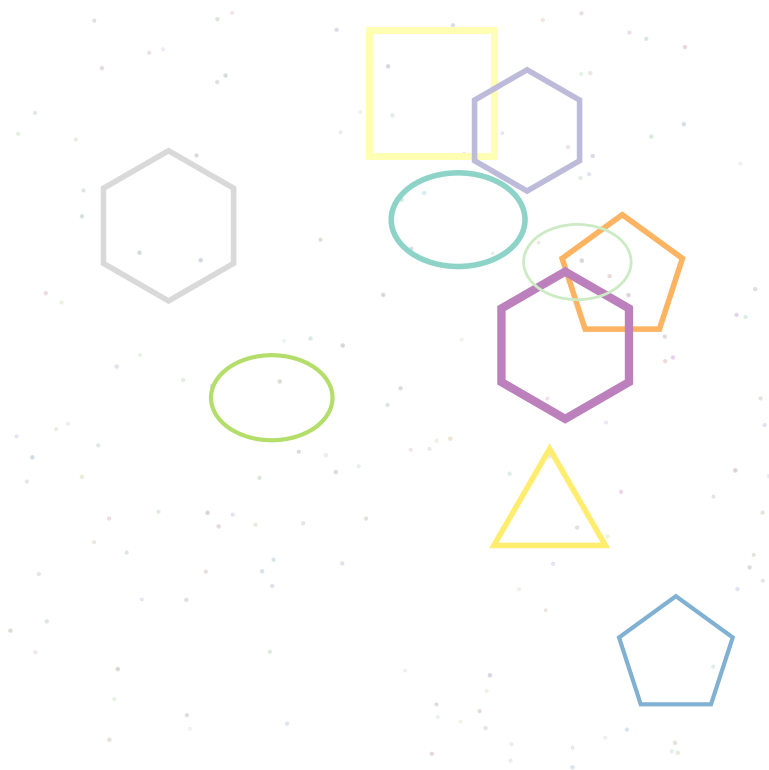[{"shape": "oval", "thickness": 2, "radius": 0.43, "center": [0.595, 0.715]}, {"shape": "square", "thickness": 2.5, "radius": 0.41, "center": [0.56, 0.879]}, {"shape": "hexagon", "thickness": 2, "radius": 0.39, "center": [0.685, 0.831]}, {"shape": "pentagon", "thickness": 1.5, "radius": 0.39, "center": [0.878, 0.148]}, {"shape": "pentagon", "thickness": 2, "radius": 0.41, "center": [0.808, 0.639]}, {"shape": "oval", "thickness": 1.5, "radius": 0.39, "center": [0.353, 0.483]}, {"shape": "hexagon", "thickness": 2, "radius": 0.49, "center": [0.219, 0.707]}, {"shape": "hexagon", "thickness": 3, "radius": 0.48, "center": [0.734, 0.552]}, {"shape": "oval", "thickness": 1, "radius": 0.35, "center": [0.75, 0.66]}, {"shape": "triangle", "thickness": 2, "radius": 0.42, "center": [0.714, 0.333]}]